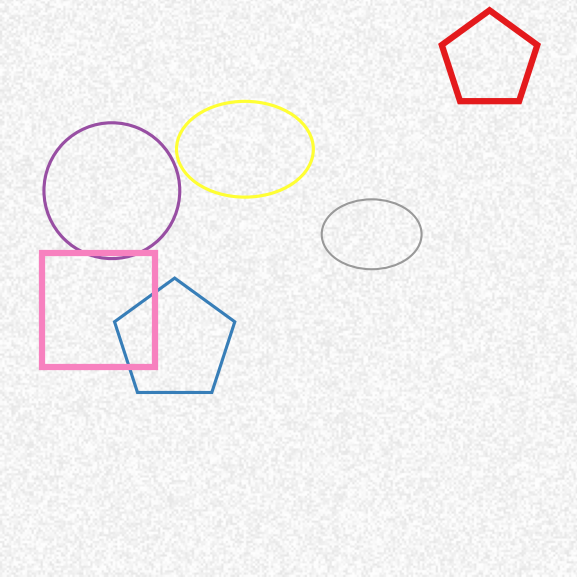[{"shape": "pentagon", "thickness": 3, "radius": 0.43, "center": [0.848, 0.894]}, {"shape": "pentagon", "thickness": 1.5, "radius": 0.55, "center": [0.302, 0.408]}, {"shape": "circle", "thickness": 1.5, "radius": 0.59, "center": [0.194, 0.669]}, {"shape": "oval", "thickness": 1.5, "radius": 0.59, "center": [0.424, 0.741]}, {"shape": "square", "thickness": 3, "radius": 0.49, "center": [0.17, 0.462]}, {"shape": "oval", "thickness": 1, "radius": 0.43, "center": [0.644, 0.593]}]